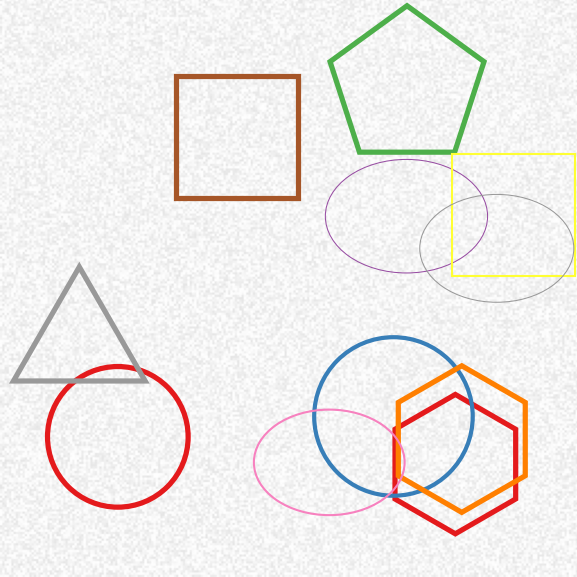[{"shape": "hexagon", "thickness": 2.5, "radius": 0.6, "center": [0.788, 0.195]}, {"shape": "circle", "thickness": 2.5, "radius": 0.61, "center": [0.204, 0.243]}, {"shape": "circle", "thickness": 2, "radius": 0.69, "center": [0.681, 0.278]}, {"shape": "pentagon", "thickness": 2.5, "radius": 0.7, "center": [0.705, 0.849]}, {"shape": "oval", "thickness": 0.5, "radius": 0.7, "center": [0.704, 0.625]}, {"shape": "hexagon", "thickness": 2.5, "radius": 0.63, "center": [0.8, 0.239]}, {"shape": "square", "thickness": 1, "radius": 0.53, "center": [0.889, 0.627]}, {"shape": "square", "thickness": 2.5, "radius": 0.53, "center": [0.411, 0.763]}, {"shape": "oval", "thickness": 1, "radius": 0.65, "center": [0.57, 0.198]}, {"shape": "triangle", "thickness": 2.5, "radius": 0.66, "center": [0.137, 0.405]}, {"shape": "oval", "thickness": 0.5, "radius": 0.67, "center": [0.86, 0.569]}]